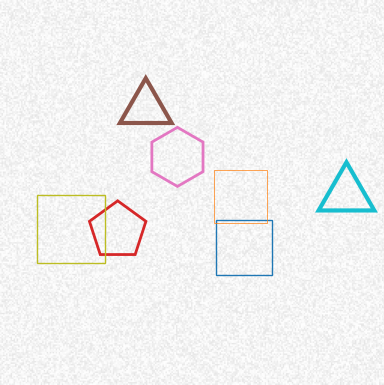[{"shape": "square", "thickness": 1, "radius": 0.36, "center": [0.634, 0.357]}, {"shape": "square", "thickness": 0.5, "radius": 0.34, "center": [0.623, 0.488]}, {"shape": "pentagon", "thickness": 2, "radius": 0.39, "center": [0.306, 0.401]}, {"shape": "triangle", "thickness": 3, "radius": 0.39, "center": [0.379, 0.719]}, {"shape": "hexagon", "thickness": 2, "radius": 0.38, "center": [0.461, 0.593]}, {"shape": "square", "thickness": 1, "radius": 0.44, "center": [0.185, 0.406]}, {"shape": "triangle", "thickness": 3, "radius": 0.42, "center": [0.9, 0.495]}]